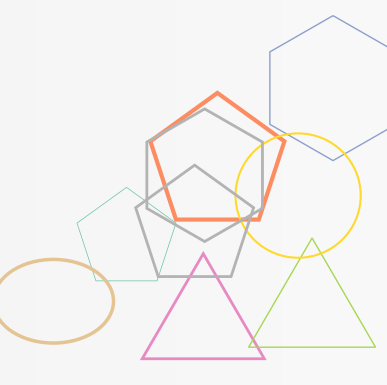[{"shape": "pentagon", "thickness": 0.5, "radius": 0.67, "center": [0.326, 0.379]}, {"shape": "pentagon", "thickness": 3, "radius": 0.91, "center": [0.561, 0.577]}, {"shape": "hexagon", "thickness": 1, "radius": 0.94, "center": [0.859, 0.771]}, {"shape": "triangle", "thickness": 2, "radius": 0.91, "center": [0.525, 0.159]}, {"shape": "triangle", "thickness": 1, "radius": 0.95, "center": [0.805, 0.193]}, {"shape": "circle", "thickness": 1.5, "radius": 0.81, "center": [0.769, 0.492]}, {"shape": "oval", "thickness": 2.5, "radius": 0.78, "center": [0.138, 0.218]}, {"shape": "pentagon", "thickness": 2, "radius": 0.8, "center": [0.502, 0.411]}, {"shape": "hexagon", "thickness": 2, "radius": 0.86, "center": [0.528, 0.545]}]